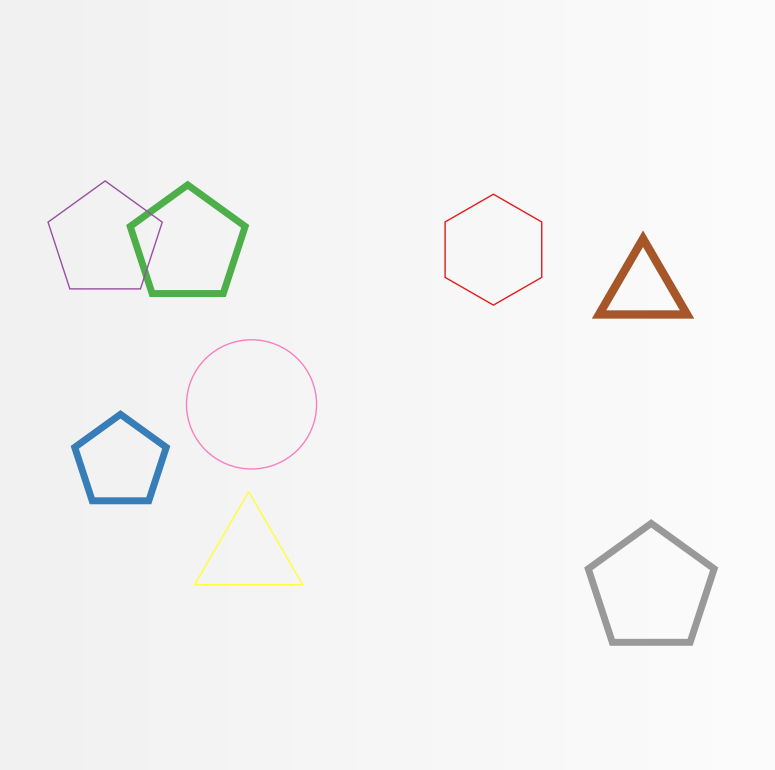[{"shape": "hexagon", "thickness": 0.5, "radius": 0.36, "center": [0.637, 0.676]}, {"shape": "pentagon", "thickness": 2.5, "radius": 0.31, "center": [0.155, 0.4]}, {"shape": "pentagon", "thickness": 2.5, "radius": 0.39, "center": [0.242, 0.682]}, {"shape": "pentagon", "thickness": 0.5, "radius": 0.39, "center": [0.136, 0.688]}, {"shape": "triangle", "thickness": 0.5, "radius": 0.4, "center": [0.321, 0.281]}, {"shape": "triangle", "thickness": 3, "radius": 0.33, "center": [0.83, 0.624]}, {"shape": "circle", "thickness": 0.5, "radius": 0.42, "center": [0.325, 0.475]}, {"shape": "pentagon", "thickness": 2.5, "radius": 0.43, "center": [0.84, 0.235]}]